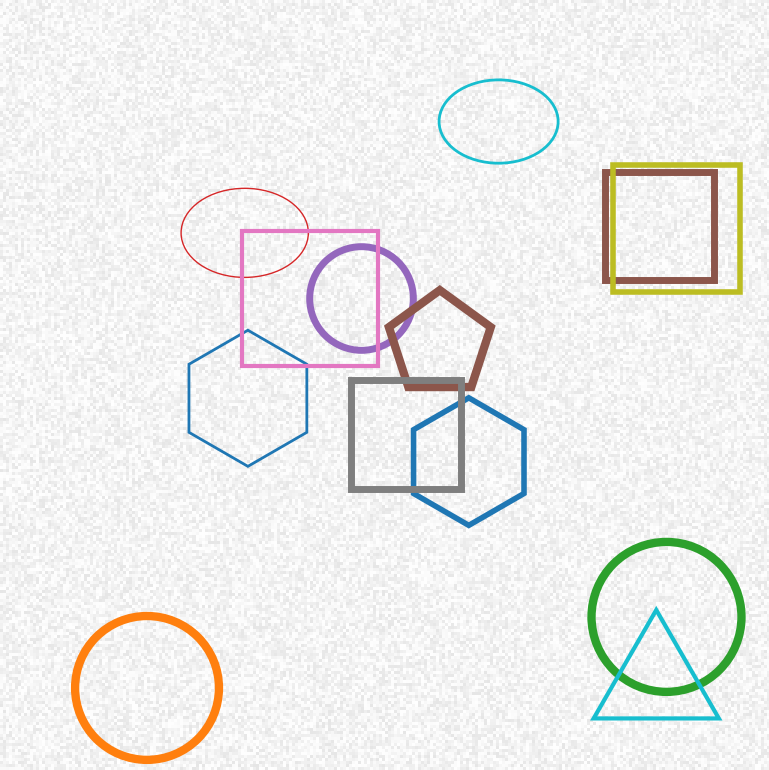[{"shape": "hexagon", "thickness": 1, "radius": 0.44, "center": [0.322, 0.483]}, {"shape": "hexagon", "thickness": 2, "radius": 0.41, "center": [0.609, 0.401]}, {"shape": "circle", "thickness": 3, "radius": 0.47, "center": [0.191, 0.107]}, {"shape": "circle", "thickness": 3, "radius": 0.49, "center": [0.866, 0.199]}, {"shape": "oval", "thickness": 0.5, "radius": 0.41, "center": [0.318, 0.698]}, {"shape": "circle", "thickness": 2.5, "radius": 0.34, "center": [0.47, 0.612]}, {"shape": "pentagon", "thickness": 3, "radius": 0.35, "center": [0.571, 0.554]}, {"shape": "square", "thickness": 2.5, "radius": 0.35, "center": [0.856, 0.706]}, {"shape": "square", "thickness": 1.5, "radius": 0.44, "center": [0.402, 0.612]}, {"shape": "square", "thickness": 2.5, "radius": 0.36, "center": [0.527, 0.436]}, {"shape": "square", "thickness": 2, "radius": 0.41, "center": [0.879, 0.703]}, {"shape": "oval", "thickness": 1, "radius": 0.39, "center": [0.648, 0.842]}, {"shape": "triangle", "thickness": 1.5, "radius": 0.47, "center": [0.852, 0.114]}]